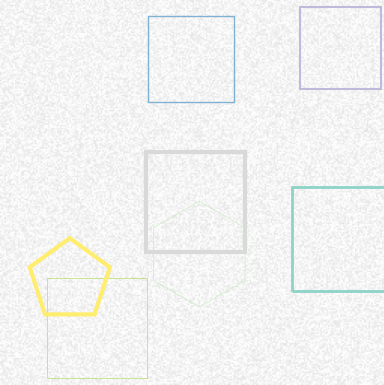[{"shape": "square", "thickness": 2, "radius": 0.68, "center": [0.893, 0.38]}, {"shape": "square", "thickness": 1.5, "radius": 0.53, "center": [0.884, 0.876]}, {"shape": "square", "thickness": 1, "radius": 0.56, "center": [0.495, 0.846]}, {"shape": "square", "thickness": 0.5, "radius": 0.65, "center": [0.252, 0.148]}, {"shape": "square", "thickness": 3, "radius": 0.65, "center": [0.508, 0.476]}, {"shape": "hexagon", "thickness": 0.5, "radius": 0.69, "center": [0.518, 0.34]}, {"shape": "pentagon", "thickness": 3, "radius": 0.55, "center": [0.181, 0.272]}]